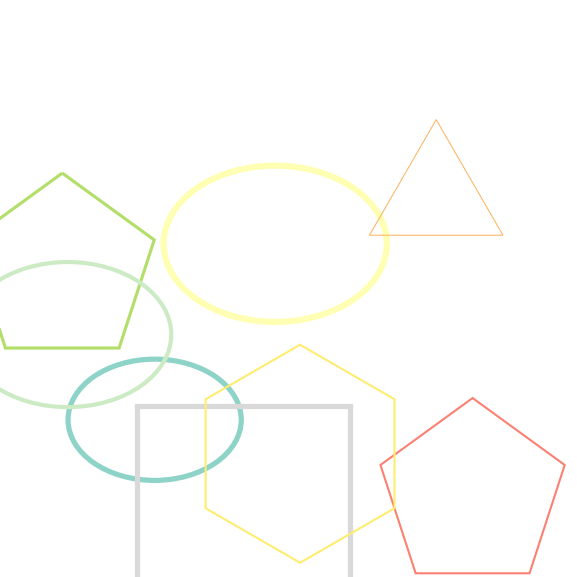[{"shape": "oval", "thickness": 2.5, "radius": 0.75, "center": [0.268, 0.272]}, {"shape": "oval", "thickness": 3, "radius": 0.97, "center": [0.477, 0.577]}, {"shape": "pentagon", "thickness": 1, "radius": 0.84, "center": [0.818, 0.142]}, {"shape": "triangle", "thickness": 0.5, "radius": 0.67, "center": [0.755, 0.659]}, {"shape": "pentagon", "thickness": 1.5, "radius": 0.84, "center": [0.108, 0.532]}, {"shape": "square", "thickness": 2.5, "radius": 0.92, "center": [0.421, 0.111]}, {"shape": "oval", "thickness": 2, "radius": 0.9, "center": [0.117, 0.42]}, {"shape": "hexagon", "thickness": 1, "radius": 0.94, "center": [0.52, 0.213]}]